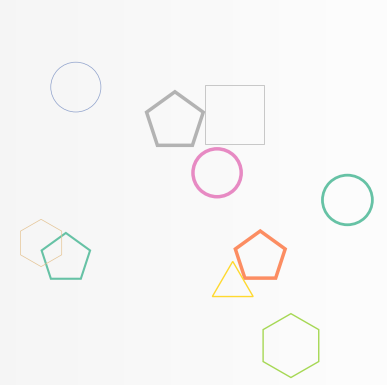[{"shape": "pentagon", "thickness": 1.5, "radius": 0.33, "center": [0.17, 0.329]}, {"shape": "circle", "thickness": 2, "radius": 0.32, "center": [0.897, 0.481]}, {"shape": "pentagon", "thickness": 2.5, "radius": 0.34, "center": [0.672, 0.332]}, {"shape": "circle", "thickness": 0.5, "radius": 0.32, "center": [0.196, 0.774]}, {"shape": "circle", "thickness": 2.5, "radius": 0.31, "center": [0.56, 0.551]}, {"shape": "hexagon", "thickness": 1, "radius": 0.41, "center": [0.751, 0.102]}, {"shape": "triangle", "thickness": 1, "radius": 0.3, "center": [0.601, 0.26]}, {"shape": "hexagon", "thickness": 0.5, "radius": 0.31, "center": [0.106, 0.369]}, {"shape": "square", "thickness": 0.5, "radius": 0.38, "center": [0.605, 0.702]}, {"shape": "pentagon", "thickness": 2.5, "radius": 0.38, "center": [0.451, 0.685]}]